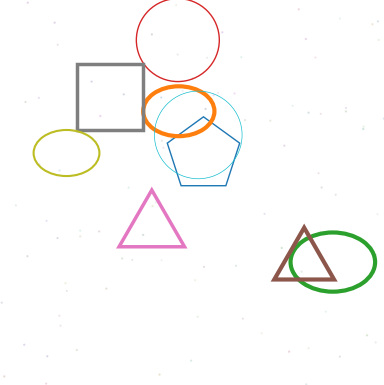[{"shape": "pentagon", "thickness": 1, "radius": 0.49, "center": [0.529, 0.598]}, {"shape": "oval", "thickness": 3, "radius": 0.46, "center": [0.464, 0.711]}, {"shape": "oval", "thickness": 3, "radius": 0.55, "center": [0.864, 0.319]}, {"shape": "circle", "thickness": 1, "radius": 0.54, "center": [0.462, 0.896]}, {"shape": "triangle", "thickness": 3, "radius": 0.45, "center": [0.79, 0.319]}, {"shape": "triangle", "thickness": 2.5, "radius": 0.49, "center": [0.394, 0.408]}, {"shape": "square", "thickness": 2.5, "radius": 0.43, "center": [0.285, 0.748]}, {"shape": "oval", "thickness": 1.5, "radius": 0.43, "center": [0.173, 0.603]}, {"shape": "circle", "thickness": 0.5, "radius": 0.57, "center": [0.515, 0.65]}]